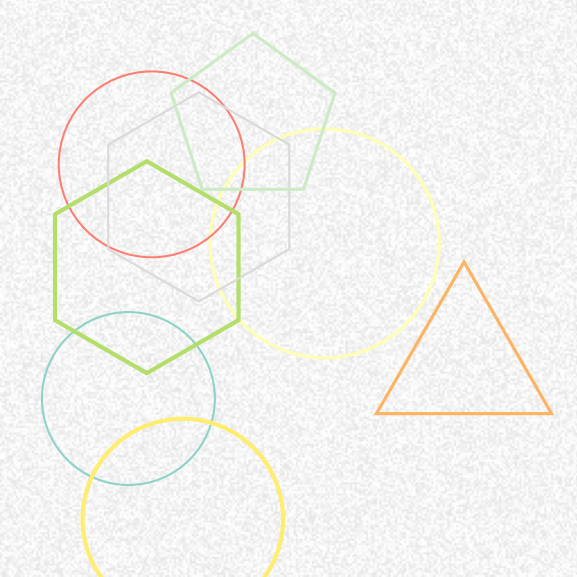[{"shape": "circle", "thickness": 1, "radius": 0.75, "center": [0.222, 0.309]}, {"shape": "circle", "thickness": 1.5, "radius": 0.99, "center": [0.562, 0.578]}, {"shape": "circle", "thickness": 1, "radius": 0.8, "center": [0.263, 0.715]}, {"shape": "triangle", "thickness": 1.5, "radius": 0.88, "center": [0.803, 0.37]}, {"shape": "hexagon", "thickness": 2, "radius": 0.92, "center": [0.254, 0.536]}, {"shape": "hexagon", "thickness": 1, "radius": 0.91, "center": [0.344, 0.658]}, {"shape": "pentagon", "thickness": 1.5, "radius": 0.75, "center": [0.438, 0.792]}, {"shape": "circle", "thickness": 2, "radius": 0.87, "center": [0.317, 0.1]}]